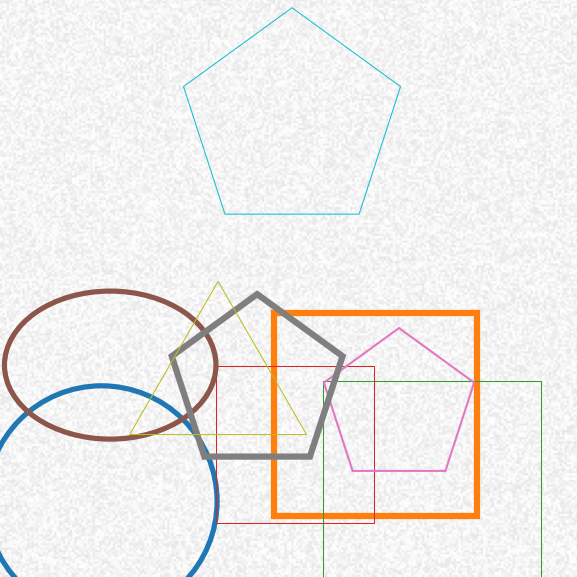[{"shape": "circle", "thickness": 2.5, "radius": 1.0, "center": [0.176, 0.131]}, {"shape": "square", "thickness": 3, "radius": 0.88, "center": [0.65, 0.281]}, {"shape": "square", "thickness": 0.5, "radius": 0.94, "center": [0.748, 0.15]}, {"shape": "square", "thickness": 0.5, "radius": 0.68, "center": [0.511, 0.23]}, {"shape": "oval", "thickness": 2.5, "radius": 0.92, "center": [0.191, 0.367]}, {"shape": "pentagon", "thickness": 1, "radius": 0.68, "center": [0.691, 0.294]}, {"shape": "pentagon", "thickness": 3, "radius": 0.78, "center": [0.445, 0.334]}, {"shape": "triangle", "thickness": 0.5, "radius": 0.88, "center": [0.378, 0.335]}, {"shape": "pentagon", "thickness": 0.5, "radius": 0.99, "center": [0.506, 0.788]}]